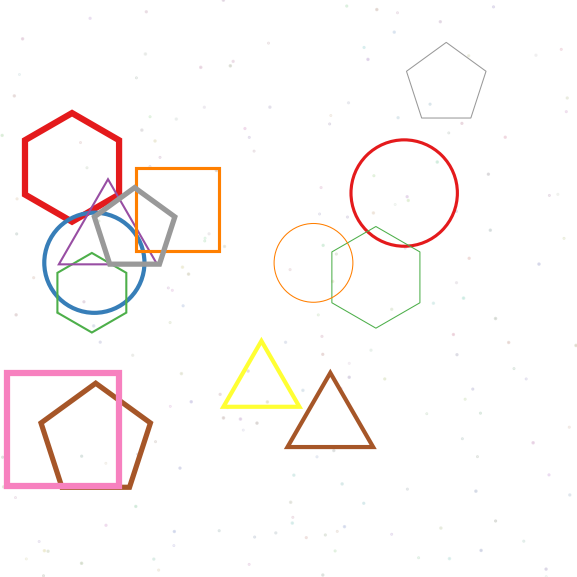[{"shape": "circle", "thickness": 1.5, "radius": 0.46, "center": [0.7, 0.665]}, {"shape": "hexagon", "thickness": 3, "radius": 0.47, "center": [0.125, 0.709]}, {"shape": "circle", "thickness": 2, "radius": 0.43, "center": [0.163, 0.544]}, {"shape": "hexagon", "thickness": 0.5, "radius": 0.44, "center": [0.651, 0.519]}, {"shape": "hexagon", "thickness": 1, "radius": 0.34, "center": [0.159, 0.492]}, {"shape": "triangle", "thickness": 1, "radius": 0.49, "center": [0.187, 0.591]}, {"shape": "square", "thickness": 1.5, "radius": 0.36, "center": [0.308, 0.636]}, {"shape": "circle", "thickness": 0.5, "radius": 0.34, "center": [0.543, 0.544]}, {"shape": "triangle", "thickness": 2, "radius": 0.38, "center": [0.453, 0.333]}, {"shape": "triangle", "thickness": 2, "radius": 0.43, "center": [0.572, 0.268]}, {"shape": "pentagon", "thickness": 2.5, "radius": 0.5, "center": [0.166, 0.236]}, {"shape": "square", "thickness": 3, "radius": 0.49, "center": [0.109, 0.256]}, {"shape": "pentagon", "thickness": 0.5, "radius": 0.36, "center": [0.773, 0.853]}, {"shape": "pentagon", "thickness": 2.5, "radius": 0.37, "center": [0.233, 0.601]}]